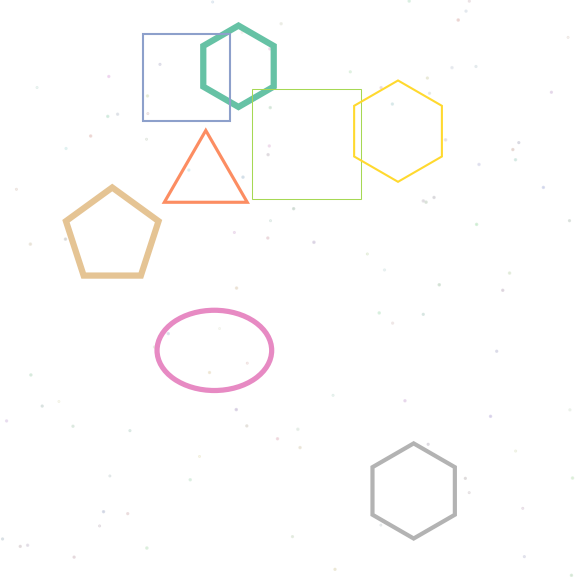[{"shape": "hexagon", "thickness": 3, "radius": 0.35, "center": [0.413, 0.884]}, {"shape": "triangle", "thickness": 1.5, "radius": 0.41, "center": [0.356, 0.69]}, {"shape": "square", "thickness": 1, "radius": 0.38, "center": [0.322, 0.864]}, {"shape": "oval", "thickness": 2.5, "radius": 0.5, "center": [0.371, 0.392]}, {"shape": "square", "thickness": 0.5, "radius": 0.47, "center": [0.531, 0.75]}, {"shape": "hexagon", "thickness": 1, "radius": 0.44, "center": [0.689, 0.772]}, {"shape": "pentagon", "thickness": 3, "radius": 0.42, "center": [0.194, 0.59]}, {"shape": "hexagon", "thickness": 2, "radius": 0.41, "center": [0.716, 0.149]}]